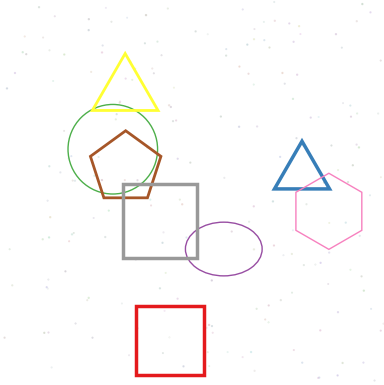[{"shape": "square", "thickness": 2.5, "radius": 0.44, "center": [0.441, 0.115]}, {"shape": "triangle", "thickness": 2.5, "radius": 0.41, "center": [0.784, 0.551]}, {"shape": "circle", "thickness": 1, "radius": 0.58, "center": [0.293, 0.612]}, {"shape": "oval", "thickness": 1, "radius": 0.5, "center": [0.581, 0.353]}, {"shape": "triangle", "thickness": 2, "radius": 0.49, "center": [0.325, 0.762]}, {"shape": "pentagon", "thickness": 2, "radius": 0.48, "center": [0.326, 0.564]}, {"shape": "hexagon", "thickness": 1, "radius": 0.49, "center": [0.854, 0.451]}, {"shape": "square", "thickness": 2.5, "radius": 0.48, "center": [0.415, 0.426]}]